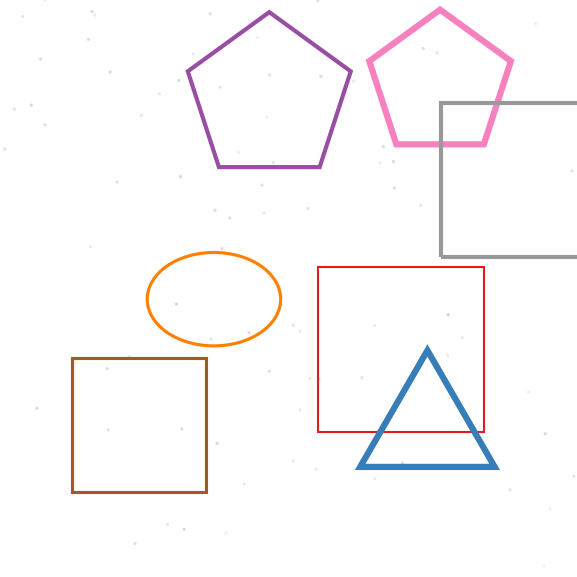[{"shape": "square", "thickness": 1, "radius": 0.72, "center": [0.694, 0.394]}, {"shape": "triangle", "thickness": 3, "radius": 0.67, "center": [0.74, 0.258]}, {"shape": "pentagon", "thickness": 2, "radius": 0.74, "center": [0.466, 0.83]}, {"shape": "oval", "thickness": 1.5, "radius": 0.58, "center": [0.37, 0.481]}, {"shape": "square", "thickness": 1.5, "radius": 0.58, "center": [0.241, 0.263]}, {"shape": "pentagon", "thickness": 3, "radius": 0.64, "center": [0.762, 0.853]}, {"shape": "square", "thickness": 2, "radius": 0.67, "center": [0.898, 0.687]}]